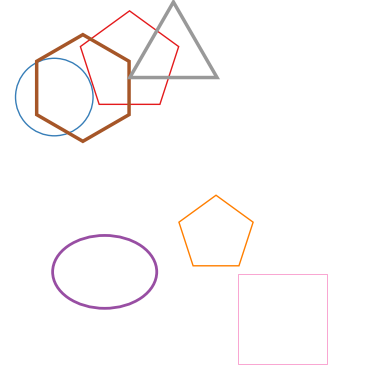[{"shape": "pentagon", "thickness": 1, "radius": 0.67, "center": [0.336, 0.838]}, {"shape": "circle", "thickness": 1, "radius": 0.5, "center": [0.141, 0.748]}, {"shape": "oval", "thickness": 2, "radius": 0.68, "center": [0.272, 0.294]}, {"shape": "pentagon", "thickness": 1, "radius": 0.51, "center": [0.561, 0.392]}, {"shape": "hexagon", "thickness": 2.5, "radius": 0.69, "center": [0.215, 0.771]}, {"shape": "square", "thickness": 0.5, "radius": 0.58, "center": [0.734, 0.171]}, {"shape": "triangle", "thickness": 2.5, "radius": 0.65, "center": [0.45, 0.864]}]